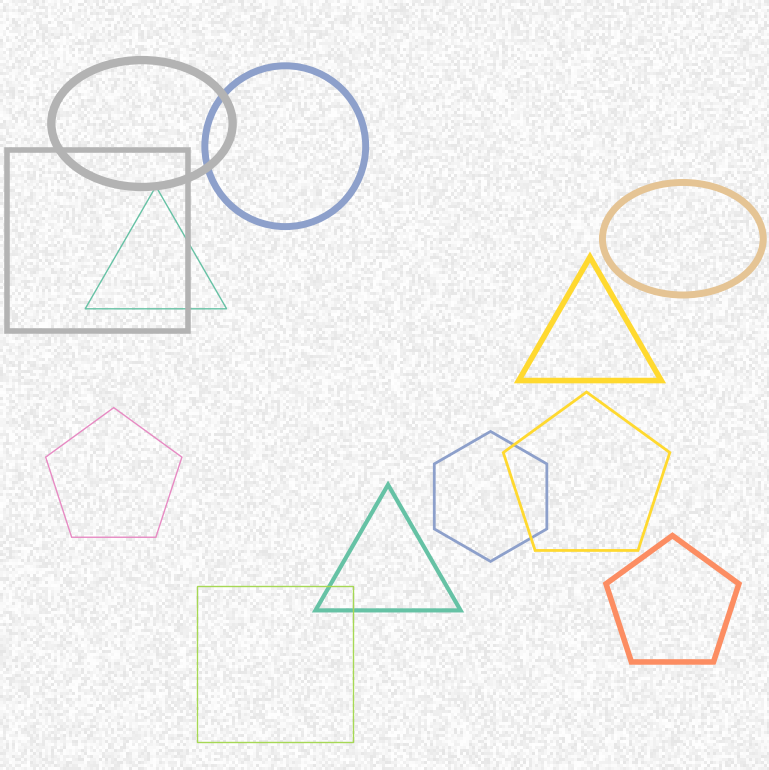[{"shape": "triangle", "thickness": 0.5, "radius": 0.53, "center": [0.202, 0.652]}, {"shape": "triangle", "thickness": 1.5, "radius": 0.54, "center": [0.504, 0.262]}, {"shape": "pentagon", "thickness": 2, "radius": 0.45, "center": [0.873, 0.214]}, {"shape": "circle", "thickness": 2.5, "radius": 0.52, "center": [0.37, 0.81]}, {"shape": "hexagon", "thickness": 1, "radius": 0.42, "center": [0.637, 0.355]}, {"shape": "pentagon", "thickness": 0.5, "radius": 0.47, "center": [0.148, 0.378]}, {"shape": "square", "thickness": 0.5, "radius": 0.51, "center": [0.357, 0.138]}, {"shape": "triangle", "thickness": 2, "radius": 0.53, "center": [0.766, 0.559]}, {"shape": "pentagon", "thickness": 1, "radius": 0.57, "center": [0.762, 0.377]}, {"shape": "oval", "thickness": 2.5, "radius": 0.52, "center": [0.887, 0.69]}, {"shape": "oval", "thickness": 3, "radius": 0.59, "center": [0.184, 0.84]}, {"shape": "square", "thickness": 2, "radius": 0.59, "center": [0.127, 0.688]}]